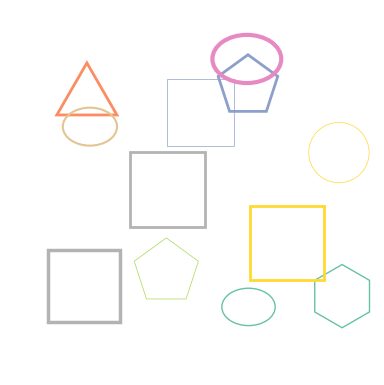[{"shape": "hexagon", "thickness": 1, "radius": 0.41, "center": [0.889, 0.231]}, {"shape": "oval", "thickness": 1, "radius": 0.35, "center": [0.645, 0.203]}, {"shape": "triangle", "thickness": 2, "radius": 0.45, "center": [0.226, 0.746]}, {"shape": "pentagon", "thickness": 2, "radius": 0.41, "center": [0.644, 0.776]}, {"shape": "square", "thickness": 0.5, "radius": 0.43, "center": [0.521, 0.708]}, {"shape": "oval", "thickness": 3, "radius": 0.45, "center": [0.641, 0.847]}, {"shape": "pentagon", "thickness": 0.5, "radius": 0.44, "center": [0.432, 0.294]}, {"shape": "circle", "thickness": 0.5, "radius": 0.39, "center": [0.88, 0.604]}, {"shape": "square", "thickness": 2, "radius": 0.48, "center": [0.745, 0.368]}, {"shape": "oval", "thickness": 1.5, "radius": 0.35, "center": [0.234, 0.671]}, {"shape": "square", "thickness": 2, "radius": 0.49, "center": [0.435, 0.508]}, {"shape": "square", "thickness": 2.5, "radius": 0.46, "center": [0.218, 0.258]}]